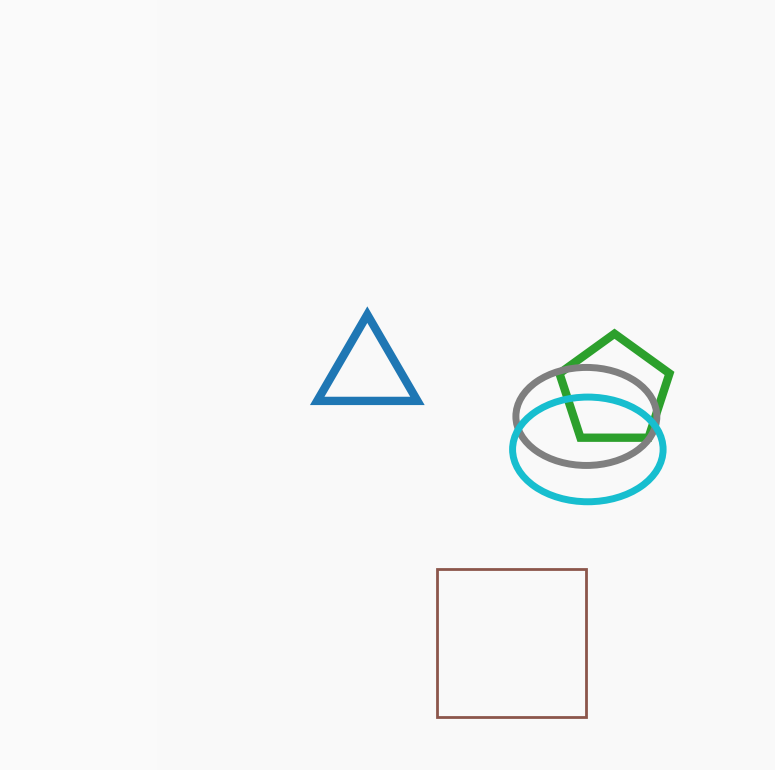[{"shape": "triangle", "thickness": 3, "radius": 0.37, "center": [0.474, 0.517]}, {"shape": "pentagon", "thickness": 3, "radius": 0.37, "center": [0.793, 0.492]}, {"shape": "square", "thickness": 1, "radius": 0.48, "center": [0.661, 0.165]}, {"shape": "oval", "thickness": 2.5, "radius": 0.45, "center": [0.757, 0.459]}, {"shape": "oval", "thickness": 2.5, "radius": 0.49, "center": [0.759, 0.416]}]